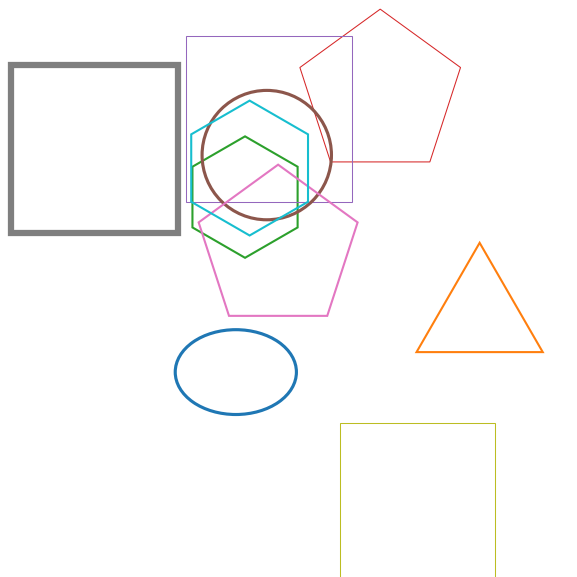[{"shape": "oval", "thickness": 1.5, "radius": 0.52, "center": [0.408, 0.355]}, {"shape": "triangle", "thickness": 1, "radius": 0.63, "center": [0.831, 0.453]}, {"shape": "hexagon", "thickness": 1, "radius": 0.53, "center": [0.424, 0.658]}, {"shape": "pentagon", "thickness": 0.5, "radius": 0.73, "center": [0.658, 0.837]}, {"shape": "square", "thickness": 0.5, "radius": 0.72, "center": [0.465, 0.794]}, {"shape": "circle", "thickness": 1.5, "radius": 0.56, "center": [0.462, 0.731]}, {"shape": "pentagon", "thickness": 1, "radius": 0.72, "center": [0.482, 0.569]}, {"shape": "square", "thickness": 3, "radius": 0.72, "center": [0.164, 0.741]}, {"shape": "square", "thickness": 0.5, "radius": 0.67, "center": [0.722, 0.132]}, {"shape": "hexagon", "thickness": 1, "radius": 0.58, "center": [0.432, 0.708]}]